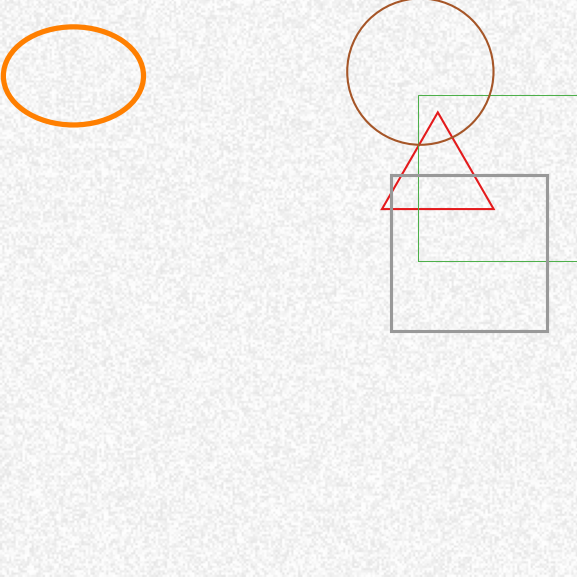[{"shape": "triangle", "thickness": 1, "radius": 0.56, "center": [0.758, 0.693]}, {"shape": "square", "thickness": 0.5, "radius": 0.72, "center": [0.868, 0.691]}, {"shape": "oval", "thickness": 2.5, "radius": 0.61, "center": [0.127, 0.868]}, {"shape": "circle", "thickness": 1, "radius": 0.63, "center": [0.728, 0.875]}, {"shape": "square", "thickness": 1.5, "radius": 0.67, "center": [0.812, 0.561]}]